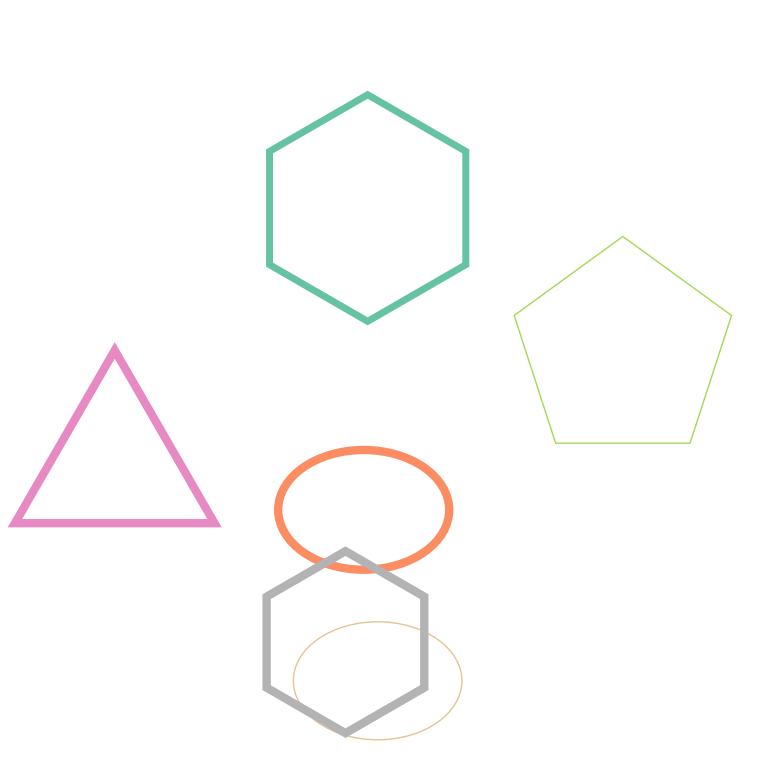[{"shape": "hexagon", "thickness": 2.5, "radius": 0.74, "center": [0.478, 0.73]}, {"shape": "oval", "thickness": 3, "radius": 0.56, "center": [0.472, 0.338]}, {"shape": "triangle", "thickness": 3, "radius": 0.75, "center": [0.149, 0.395]}, {"shape": "pentagon", "thickness": 0.5, "radius": 0.74, "center": [0.809, 0.544]}, {"shape": "oval", "thickness": 0.5, "radius": 0.55, "center": [0.49, 0.116]}, {"shape": "hexagon", "thickness": 3, "radius": 0.59, "center": [0.449, 0.166]}]